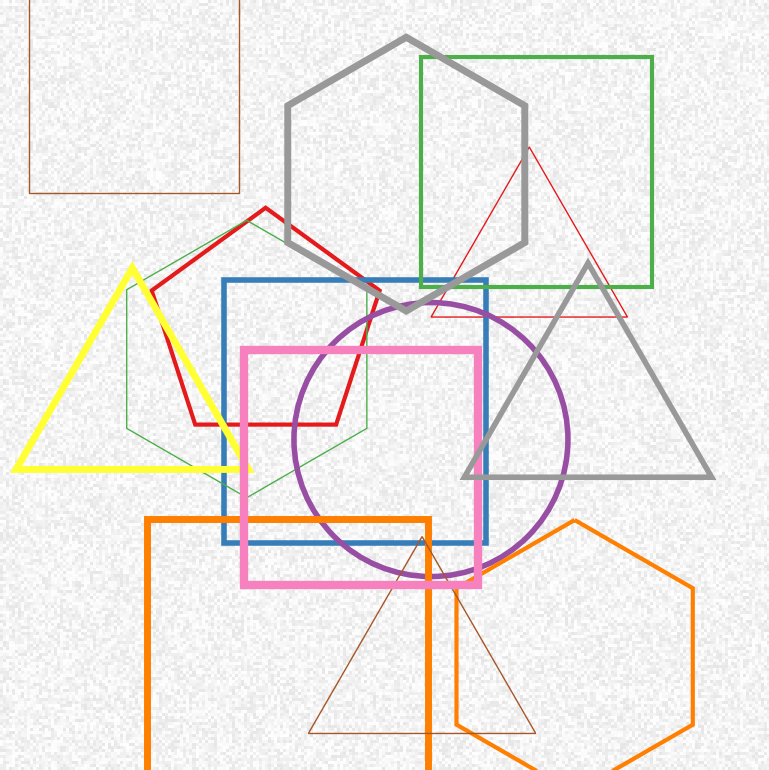[{"shape": "triangle", "thickness": 0.5, "radius": 0.74, "center": [0.687, 0.662]}, {"shape": "pentagon", "thickness": 1.5, "radius": 0.78, "center": [0.345, 0.575]}, {"shape": "square", "thickness": 2, "radius": 0.85, "center": [0.461, 0.465]}, {"shape": "hexagon", "thickness": 0.5, "radius": 0.9, "center": [0.32, 0.534]}, {"shape": "square", "thickness": 1.5, "radius": 0.75, "center": [0.697, 0.777]}, {"shape": "circle", "thickness": 2, "radius": 0.89, "center": [0.56, 0.429]}, {"shape": "hexagon", "thickness": 1.5, "radius": 0.89, "center": [0.746, 0.147]}, {"shape": "square", "thickness": 2.5, "radius": 0.91, "center": [0.373, 0.143]}, {"shape": "triangle", "thickness": 2.5, "radius": 0.87, "center": [0.172, 0.478]}, {"shape": "square", "thickness": 0.5, "radius": 0.68, "center": [0.174, 0.885]}, {"shape": "triangle", "thickness": 0.5, "radius": 0.85, "center": [0.548, 0.133]}, {"shape": "square", "thickness": 3, "radius": 0.76, "center": [0.469, 0.393]}, {"shape": "triangle", "thickness": 2, "radius": 0.93, "center": [0.764, 0.473]}, {"shape": "hexagon", "thickness": 2.5, "radius": 0.89, "center": [0.528, 0.774]}]